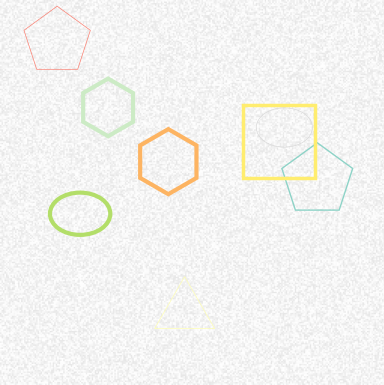[{"shape": "pentagon", "thickness": 1, "radius": 0.48, "center": [0.824, 0.532]}, {"shape": "triangle", "thickness": 0.5, "radius": 0.45, "center": [0.48, 0.191]}, {"shape": "pentagon", "thickness": 0.5, "radius": 0.45, "center": [0.148, 0.893]}, {"shape": "hexagon", "thickness": 3, "radius": 0.42, "center": [0.437, 0.58]}, {"shape": "oval", "thickness": 3, "radius": 0.39, "center": [0.208, 0.445]}, {"shape": "oval", "thickness": 0.5, "radius": 0.36, "center": [0.739, 0.669]}, {"shape": "hexagon", "thickness": 3, "radius": 0.37, "center": [0.281, 0.721]}, {"shape": "square", "thickness": 2.5, "radius": 0.47, "center": [0.725, 0.632]}]